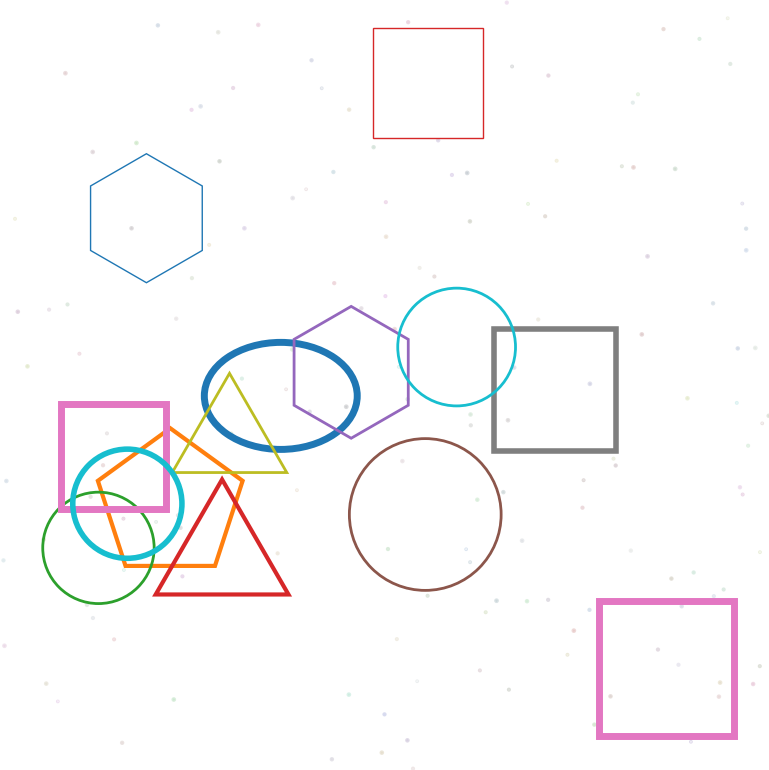[{"shape": "oval", "thickness": 2.5, "radius": 0.5, "center": [0.365, 0.486]}, {"shape": "hexagon", "thickness": 0.5, "radius": 0.42, "center": [0.19, 0.717]}, {"shape": "pentagon", "thickness": 1.5, "radius": 0.49, "center": [0.221, 0.345]}, {"shape": "circle", "thickness": 1, "radius": 0.36, "center": [0.128, 0.288]}, {"shape": "square", "thickness": 0.5, "radius": 0.36, "center": [0.556, 0.892]}, {"shape": "triangle", "thickness": 1.5, "radius": 0.5, "center": [0.288, 0.278]}, {"shape": "hexagon", "thickness": 1, "radius": 0.43, "center": [0.456, 0.516]}, {"shape": "circle", "thickness": 1, "radius": 0.49, "center": [0.552, 0.332]}, {"shape": "square", "thickness": 2.5, "radius": 0.34, "center": [0.147, 0.407]}, {"shape": "square", "thickness": 2.5, "radius": 0.44, "center": [0.866, 0.132]}, {"shape": "square", "thickness": 2, "radius": 0.39, "center": [0.721, 0.494]}, {"shape": "triangle", "thickness": 1, "radius": 0.43, "center": [0.298, 0.429]}, {"shape": "circle", "thickness": 2, "radius": 0.35, "center": [0.165, 0.346]}, {"shape": "circle", "thickness": 1, "radius": 0.38, "center": [0.593, 0.549]}]